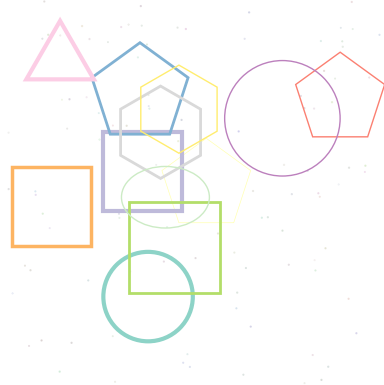[{"shape": "circle", "thickness": 3, "radius": 0.58, "center": [0.385, 0.23]}, {"shape": "pentagon", "thickness": 0.5, "radius": 0.61, "center": [0.536, 0.52]}, {"shape": "square", "thickness": 3, "radius": 0.51, "center": [0.369, 0.554]}, {"shape": "pentagon", "thickness": 1, "radius": 0.61, "center": [0.884, 0.743]}, {"shape": "pentagon", "thickness": 2, "radius": 0.66, "center": [0.364, 0.758]}, {"shape": "square", "thickness": 2.5, "radius": 0.51, "center": [0.134, 0.464]}, {"shape": "square", "thickness": 2, "radius": 0.59, "center": [0.452, 0.358]}, {"shape": "triangle", "thickness": 3, "radius": 0.51, "center": [0.156, 0.845]}, {"shape": "hexagon", "thickness": 2, "radius": 0.6, "center": [0.417, 0.656]}, {"shape": "circle", "thickness": 1, "radius": 0.75, "center": [0.733, 0.693]}, {"shape": "oval", "thickness": 1, "radius": 0.57, "center": [0.43, 0.488]}, {"shape": "hexagon", "thickness": 1, "radius": 0.57, "center": [0.465, 0.716]}]